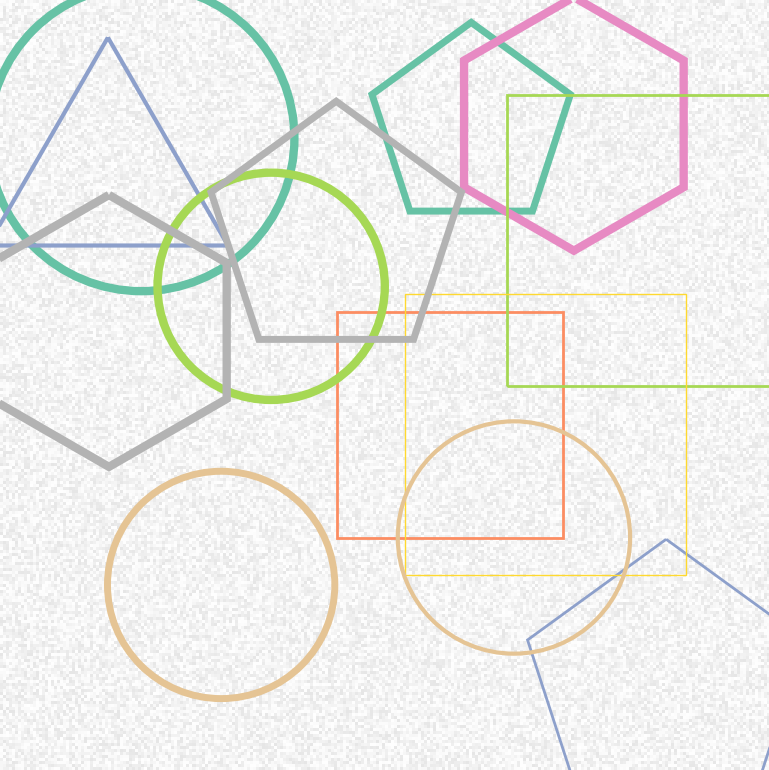[{"shape": "pentagon", "thickness": 2.5, "radius": 0.68, "center": [0.612, 0.835]}, {"shape": "circle", "thickness": 3, "radius": 0.99, "center": [0.184, 0.821]}, {"shape": "square", "thickness": 1, "radius": 0.73, "center": [0.585, 0.448]}, {"shape": "pentagon", "thickness": 1, "radius": 0.95, "center": [0.865, 0.11]}, {"shape": "triangle", "thickness": 1.5, "radius": 0.9, "center": [0.14, 0.771]}, {"shape": "hexagon", "thickness": 3, "radius": 0.82, "center": [0.745, 0.839]}, {"shape": "circle", "thickness": 3, "radius": 0.74, "center": [0.352, 0.628]}, {"shape": "square", "thickness": 1, "radius": 0.94, "center": [0.847, 0.687]}, {"shape": "square", "thickness": 0.5, "radius": 0.91, "center": [0.709, 0.436]}, {"shape": "circle", "thickness": 1.5, "radius": 0.75, "center": [0.667, 0.302]}, {"shape": "circle", "thickness": 2.5, "radius": 0.74, "center": [0.287, 0.24]}, {"shape": "hexagon", "thickness": 3, "radius": 0.88, "center": [0.142, 0.57]}, {"shape": "pentagon", "thickness": 2.5, "radius": 0.85, "center": [0.437, 0.698]}]